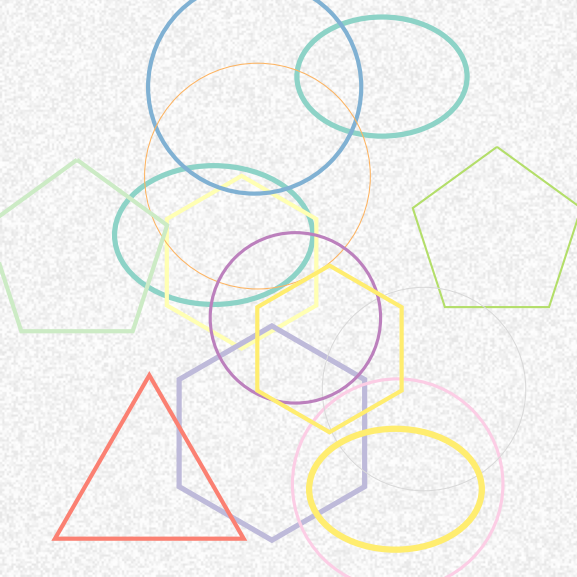[{"shape": "oval", "thickness": 2.5, "radius": 0.86, "center": [0.37, 0.592]}, {"shape": "oval", "thickness": 2.5, "radius": 0.74, "center": [0.661, 0.867]}, {"shape": "hexagon", "thickness": 2, "radius": 0.75, "center": [0.418, 0.545]}, {"shape": "hexagon", "thickness": 2.5, "radius": 0.93, "center": [0.471, 0.249]}, {"shape": "triangle", "thickness": 2, "radius": 0.94, "center": [0.259, 0.161]}, {"shape": "circle", "thickness": 2, "radius": 0.92, "center": [0.441, 0.848]}, {"shape": "circle", "thickness": 0.5, "radius": 0.98, "center": [0.446, 0.694]}, {"shape": "pentagon", "thickness": 1, "radius": 0.77, "center": [0.861, 0.591]}, {"shape": "circle", "thickness": 1.5, "radius": 0.91, "center": [0.689, 0.161]}, {"shape": "circle", "thickness": 0.5, "radius": 0.88, "center": [0.734, 0.325]}, {"shape": "circle", "thickness": 1.5, "radius": 0.74, "center": [0.512, 0.449]}, {"shape": "pentagon", "thickness": 2, "radius": 0.82, "center": [0.133, 0.558]}, {"shape": "oval", "thickness": 3, "radius": 0.75, "center": [0.685, 0.152]}, {"shape": "hexagon", "thickness": 2, "radius": 0.72, "center": [0.571, 0.395]}]